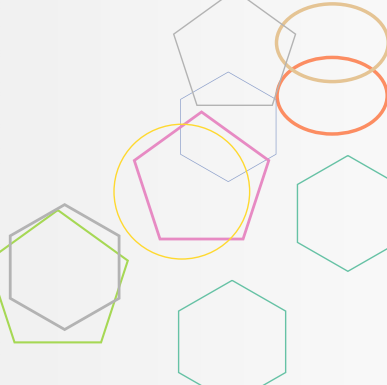[{"shape": "hexagon", "thickness": 1, "radius": 0.75, "center": [0.898, 0.446]}, {"shape": "hexagon", "thickness": 1, "radius": 0.8, "center": [0.599, 0.112]}, {"shape": "oval", "thickness": 2.5, "radius": 0.71, "center": [0.857, 0.751]}, {"shape": "hexagon", "thickness": 0.5, "radius": 0.71, "center": [0.589, 0.671]}, {"shape": "pentagon", "thickness": 2, "radius": 0.91, "center": [0.52, 0.527]}, {"shape": "pentagon", "thickness": 1.5, "radius": 0.95, "center": [0.149, 0.264]}, {"shape": "circle", "thickness": 1, "radius": 0.88, "center": [0.469, 0.502]}, {"shape": "oval", "thickness": 2.5, "radius": 0.72, "center": [0.858, 0.889]}, {"shape": "hexagon", "thickness": 2, "radius": 0.81, "center": [0.167, 0.306]}, {"shape": "pentagon", "thickness": 1, "radius": 0.83, "center": [0.605, 0.86]}]